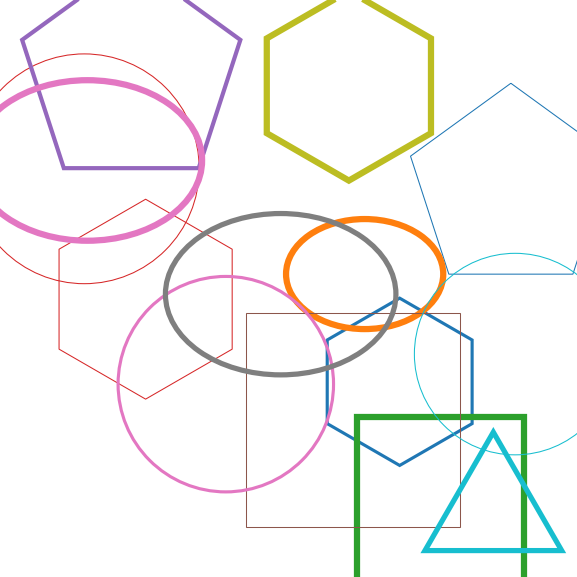[{"shape": "pentagon", "thickness": 0.5, "radius": 0.91, "center": [0.885, 0.672]}, {"shape": "hexagon", "thickness": 1.5, "radius": 0.72, "center": [0.692, 0.338]}, {"shape": "oval", "thickness": 3, "radius": 0.68, "center": [0.631, 0.525]}, {"shape": "square", "thickness": 3, "radius": 0.72, "center": [0.763, 0.132]}, {"shape": "circle", "thickness": 0.5, "radius": 0.99, "center": [0.146, 0.707]}, {"shape": "hexagon", "thickness": 0.5, "radius": 0.87, "center": [0.252, 0.481]}, {"shape": "pentagon", "thickness": 2, "radius": 0.99, "center": [0.227, 0.869]}, {"shape": "square", "thickness": 0.5, "radius": 0.93, "center": [0.611, 0.272]}, {"shape": "oval", "thickness": 3, "radius": 0.99, "center": [0.151, 0.721]}, {"shape": "circle", "thickness": 1.5, "radius": 0.93, "center": [0.391, 0.334]}, {"shape": "oval", "thickness": 2.5, "radius": 1.0, "center": [0.486, 0.49]}, {"shape": "hexagon", "thickness": 3, "radius": 0.82, "center": [0.604, 0.851]}, {"shape": "circle", "thickness": 0.5, "radius": 0.87, "center": [0.892, 0.386]}, {"shape": "triangle", "thickness": 2.5, "radius": 0.68, "center": [0.854, 0.114]}]